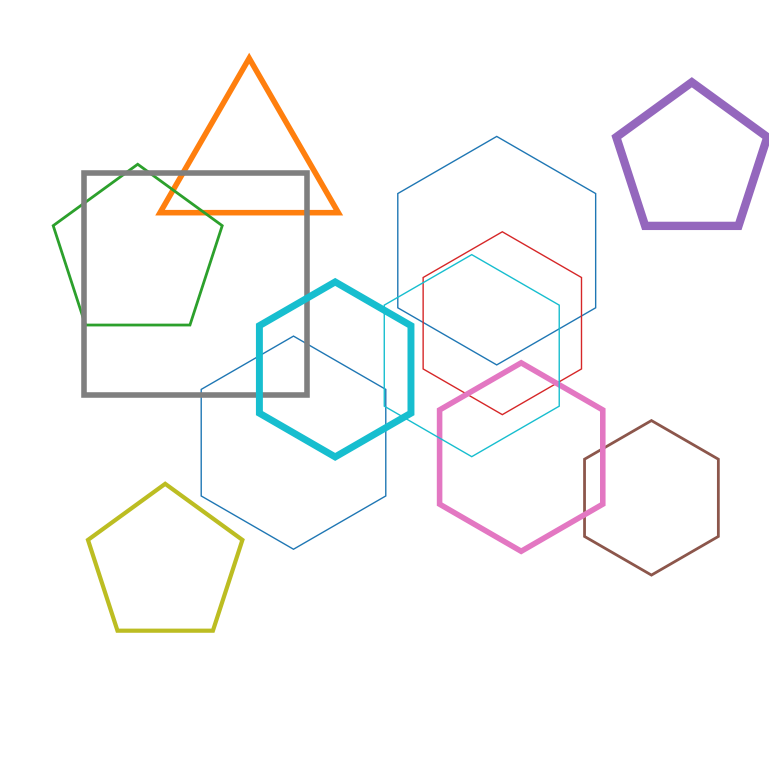[{"shape": "hexagon", "thickness": 0.5, "radius": 0.74, "center": [0.645, 0.674]}, {"shape": "hexagon", "thickness": 0.5, "radius": 0.69, "center": [0.381, 0.425]}, {"shape": "triangle", "thickness": 2, "radius": 0.67, "center": [0.324, 0.791]}, {"shape": "pentagon", "thickness": 1, "radius": 0.58, "center": [0.179, 0.671]}, {"shape": "hexagon", "thickness": 0.5, "radius": 0.59, "center": [0.652, 0.58]}, {"shape": "pentagon", "thickness": 3, "radius": 0.52, "center": [0.898, 0.79]}, {"shape": "hexagon", "thickness": 1, "radius": 0.5, "center": [0.846, 0.353]}, {"shape": "hexagon", "thickness": 2, "radius": 0.61, "center": [0.677, 0.406]}, {"shape": "square", "thickness": 2, "radius": 0.72, "center": [0.254, 0.631]}, {"shape": "pentagon", "thickness": 1.5, "radius": 0.53, "center": [0.215, 0.266]}, {"shape": "hexagon", "thickness": 0.5, "radius": 0.66, "center": [0.613, 0.538]}, {"shape": "hexagon", "thickness": 2.5, "radius": 0.57, "center": [0.435, 0.52]}]